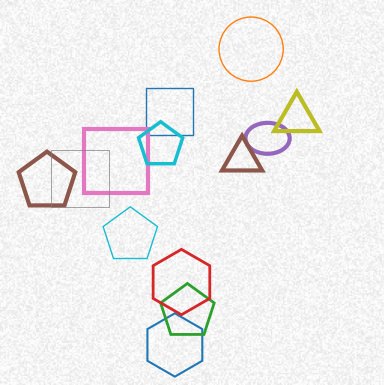[{"shape": "hexagon", "thickness": 1.5, "radius": 0.41, "center": [0.454, 0.104]}, {"shape": "square", "thickness": 1, "radius": 0.31, "center": [0.44, 0.711]}, {"shape": "circle", "thickness": 1, "radius": 0.42, "center": [0.652, 0.872]}, {"shape": "pentagon", "thickness": 2, "radius": 0.37, "center": [0.487, 0.191]}, {"shape": "hexagon", "thickness": 2, "radius": 0.42, "center": [0.471, 0.267]}, {"shape": "oval", "thickness": 3, "radius": 0.29, "center": [0.695, 0.641]}, {"shape": "pentagon", "thickness": 3, "radius": 0.39, "center": [0.122, 0.529]}, {"shape": "triangle", "thickness": 3, "radius": 0.3, "center": [0.629, 0.587]}, {"shape": "square", "thickness": 3, "radius": 0.42, "center": [0.302, 0.581]}, {"shape": "square", "thickness": 0.5, "radius": 0.37, "center": [0.208, 0.536]}, {"shape": "triangle", "thickness": 3, "radius": 0.34, "center": [0.771, 0.694]}, {"shape": "pentagon", "thickness": 1, "radius": 0.37, "center": [0.338, 0.389]}, {"shape": "pentagon", "thickness": 2.5, "radius": 0.3, "center": [0.417, 0.624]}]